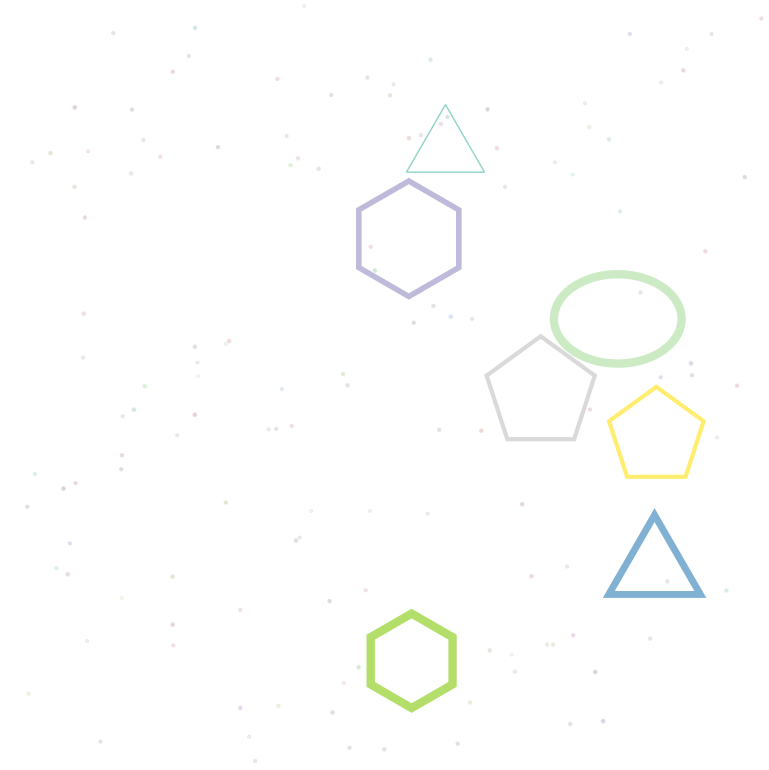[{"shape": "triangle", "thickness": 0.5, "radius": 0.29, "center": [0.579, 0.806]}, {"shape": "hexagon", "thickness": 2, "radius": 0.37, "center": [0.531, 0.69]}, {"shape": "triangle", "thickness": 2.5, "radius": 0.34, "center": [0.85, 0.262]}, {"shape": "hexagon", "thickness": 3, "radius": 0.31, "center": [0.535, 0.142]}, {"shape": "pentagon", "thickness": 1.5, "radius": 0.37, "center": [0.702, 0.489]}, {"shape": "oval", "thickness": 3, "radius": 0.41, "center": [0.802, 0.586]}, {"shape": "pentagon", "thickness": 1.5, "radius": 0.32, "center": [0.852, 0.433]}]